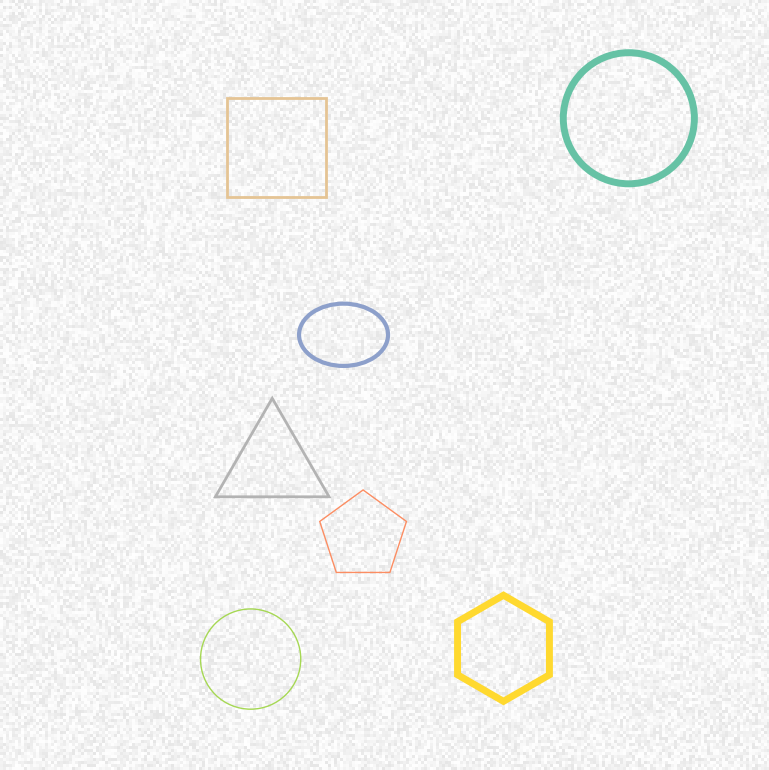[{"shape": "circle", "thickness": 2.5, "radius": 0.43, "center": [0.817, 0.846]}, {"shape": "pentagon", "thickness": 0.5, "radius": 0.3, "center": [0.472, 0.304]}, {"shape": "oval", "thickness": 1.5, "radius": 0.29, "center": [0.446, 0.565]}, {"shape": "circle", "thickness": 0.5, "radius": 0.33, "center": [0.325, 0.144]}, {"shape": "hexagon", "thickness": 2.5, "radius": 0.34, "center": [0.654, 0.158]}, {"shape": "square", "thickness": 1, "radius": 0.32, "center": [0.359, 0.808]}, {"shape": "triangle", "thickness": 1, "radius": 0.43, "center": [0.354, 0.397]}]